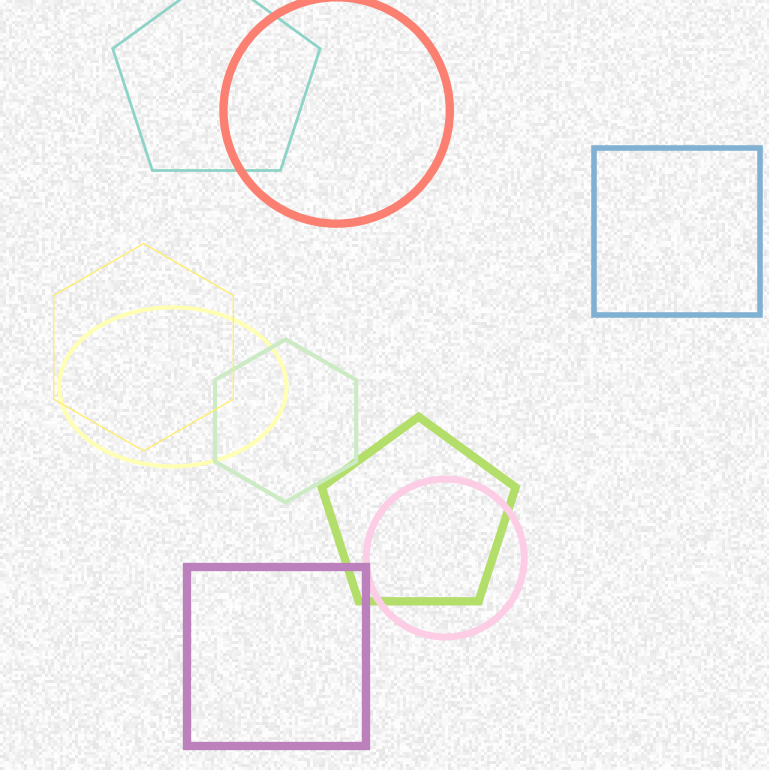[{"shape": "pentagon", "thickness": 1, "radius": 0.71, "center": [0.281, 0.893]}, {"shape": "oval", "thickness": 1.5, "radius": 0.74, "center": [0.225, 0.498]}, {"shape": "circle", "thickness": 3, "radius": 0.73, "center": [0.437, 0.857]}, {"shape": "square", "thickness": 2, "radius": 0.54, "center": [0.879, 0.7]}, {"shape": "pentagon", "thickness": 3, "radius": 0.66, "center": [0.544, 0.326]}, {"shape": "circle", "thickness": 2.5, "radius": 0.51, "center": [0.578, 0.275]}, {"shape": "square", "thickness": 3, "radius": 0.58, "center": [0.359, 0.147]}, {"shape": "hexagon", "thickness": 1.5, "radius": 0.53, "center": [0.371, 0.454]}, {"shape": "hexagon", "thickness": 0.5, "radius": 0.67, "center": [0.186, 0.549]}]